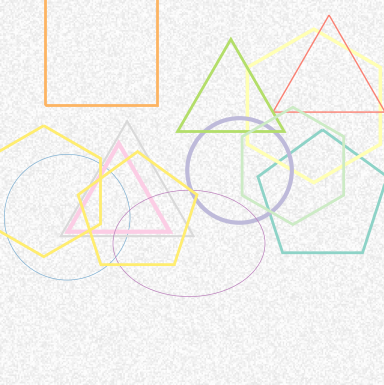[{"shape": "pentagon", "thickness": 2, "radius": 0.88, "center": [0.838, 0.486]}, {"shape": "hexagon", "thickness": 2.5, "radius": 1.0, "center": [0.815, 0.725]}, {"shape": "circle", "thickness": 3, "radius": 0.68, "center": [0.622, 0.557]}, {"shape": "triangle", "thickness": 1, "radius": 0.84, "center": [0.855, 0.793]}, {"shape": "circle", "thickness": 0.5, "radius": 0.82, "center": [0.174, 0.436]}, {"shape": "square", "thickness": 2, "radius": 0.72, "center": [0.263, 0.871]}, {"shape": "triangle", "thickness": 2, "radius": 0.8, "center": [0.6, 0.738]}, {"shape": "triangle", "thickness": 3, "radius": 0.76, "center": [0.309, 0.475]}, {"shape": "triangle", "thickness": 1.5, "radius": 1.0, "center": [0.33, 0.486]}, {"shape": "oval", "thickness": 0.5, "radius": 0.99, "center": [0.491, 0.368]}, {"shape": "hexagon", "thickness": 2, "radius": 0.76, "center": [0.761, 0.569]}, {"shape": "hexagon", "thickness": 2, "radius": 0.85, "center": [0.114, 0.503]}, {"shape": "pentagon", "thickness": 2, "radius": 0.81, "center": [0.357, 0.444]}]